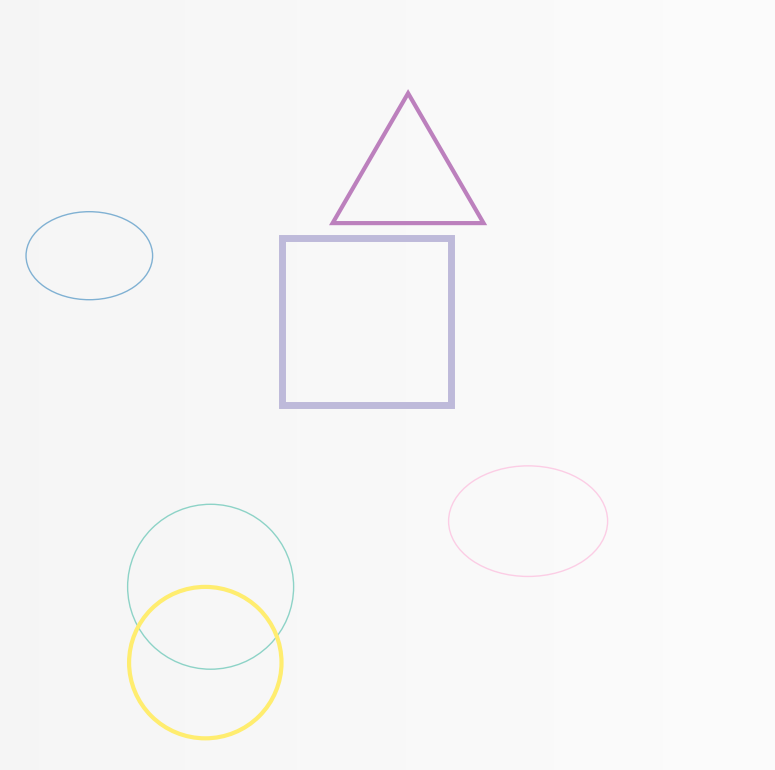[{"shape": "circle", "thickness": 0.5, "radius": 0.54, "center": [0.272, 0.238]}, {"shape": "square", "thickness": 2.5, "radius": 0.54, "center": [0.473, 0.583]}, {"shape": "oval", "thickness": 0.5, "radius": 0.41, "center": [0.115, 0.668]}, {"shape": "oval", "thickness": 0.5, "radius": 0.51, "center": [0.681, 0.323]}, {"shape": "triangle", "thickness": 1.5, "radius": 0.56, "center": [0.527, 0.766]}, {"shape": "circle", "thickness": 1.5, "radius": 0.49, "center": [0.265, 0.139]}]